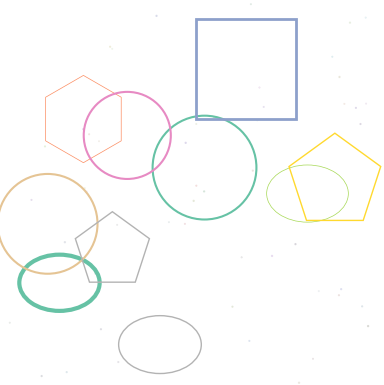[{"shape": "circle", "thickness": 1.5, "radius": 0.67, "center": [0.531, 0.565]}, {"shape": "oval", "thickness": 3, "radius": 0.52, "center": [0.154, 0.265]}, {"shape": "hexagon", "thickness": 0.5, "radius": 0.57, "center": [0.217, 0.691]}, {"shape": "square", "thickness": 2, "radius": 0.65, "center": [0.639, 0.821]}, {"shape": "circle", "thickness": 1.5, "radius": 0.57, "center": [0.331, 0.648]}, {"shape": "oval", "thickness": 0.5, "radius": 0.53, "center": [0.799, 0.497]}, {"shape": "pentagon", "thickness": 1, "radius": 0.63, "center": [0.87, 0.529]}, {"shape": "circle", "thickness": 1.5, "radius": 0.65, "center": [0.124, 0.419]}, {"shape": "pentagon", "thickness": 1, "radius": 0.51, "center": [0.292, 0.349]}, {"shape": "oval", "thickness": 1, "radius": 0.54, "center": [0.416, 0.105]}]